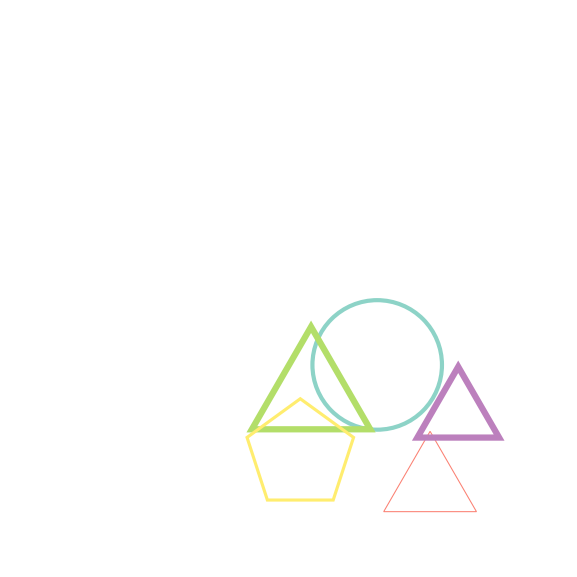[{"shape": "circle", "thickness": 2, "radius": 0.56, "center": [0.653, 0.367]}, {"shape": "triangle", "thickness": 0.5, "radius": 0.46, "center": [0.745, 0.16]}, {"shape": "triangle", "thickness": 3, "radius": 0.59, "center": [0.539, 0.315]}, {"shape": "triangle", "thickness": 3, "radius": 0.41, "center": [0.793, 0.282]}, {"shape": "pentagon", "thickness": 1.5, "radius": 0.48, "center": [0.52, 0.212]}]